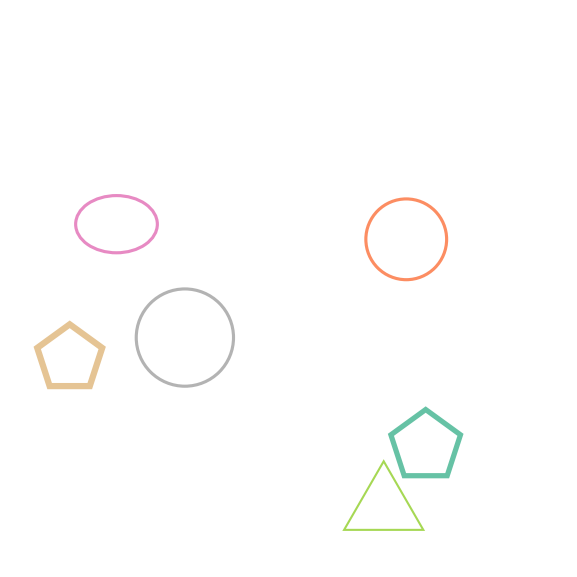[{"shape": "pentagon", "thickness": 2.5, "radius": 0.32, "center": [0.737, 0.227]}, {"shape": "circle", "thickness": 1.5, "radius": 0.35, "center": [0.703, 0.585]}, {"shape": "oval", "thickness": 1.5, "radius": 0.35, "center": [0.202, 0.611]}, {"shape": "triangle", "thickness": 1, "radius": 0.4, "center": [0.664, 0.121]}, {"shape": "pentagon", "thickness": 3, "radius": 0.3, "center": [0.121, 0.378]}, {"shape": "circle", "thickness": 1.5, "radius": 0.42, "center": [0.32, 0.415]}]